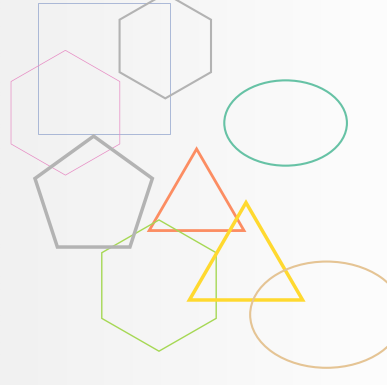[{"shape": "oval", "thickness": 1.5, "radius": 0.79, "center": [0.737, 0.68]}, {"shape": "triangle", "thickness": 2, "radius": 0.71, "center": [0.507, 0.472]}, {"shape": "square", "thickness": 0.5, "radius": 0.85, "center": [0.269, 0.821]}, {"shape": "hexagon", "thickness": 0.5, "radius": 0.81, "center": [0.169, 0.707]}, {"shape": "hexagon", "thickness": 1, "radius": 0.85, "center": [0.41, 0.258]}, {"shape": "triangle", "thickness": 2.5, "radius": 0.84, "center": [0.635, 0.305]}, {"shape": "oval", "thickness": 1.5, "radius": 0.99, "center": [0.843, 0.183]}, {"shape": "pentagon", "thickness": 2.5, "radius": 0.8, "center": [0.242, 0.487]}, {"shape": "hexagon", "thickness": 1.5, "radius": 0.68, "center": [0.427, 0.881]}]